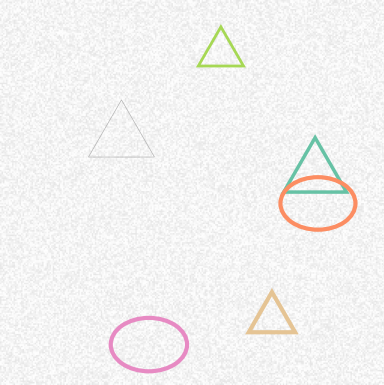[{"shape": "triangle", "thickness": 2.5, "radius": 0.47, "center": [0.818, 0.548]}, {"shape": "oval", "thickness": 3, "radius": 0.49, "center": [0.826, 0.472]}, {"shape": "oval", "thickness": 3, "radius": 0.5, "center": [0.387, 0.105]}, {"shape": "triangle", "thickness": 2, "radius": 0.34, "center": [0.574, 0.862]}, {"shape": "triangle", "thickness": 3, "radius": 0.35, "center": [0.706, 0.172]}, {"shape": "triangle", "thickness": 0.5, "radius": 0.5, "center": [0.316, 0.642]}]